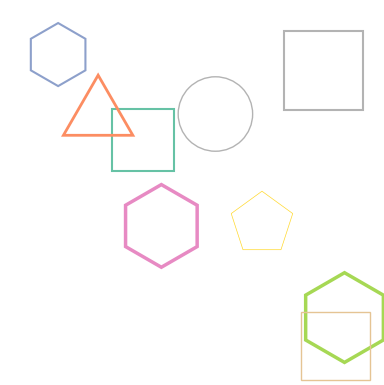[{"shape": "square", "thickness": 1.5, "radius": 0.4, "center": [0.371, 0.636]}, {"shape": "triangle", "thickness": 2, "radius": 0.52, "center": [0.255, 0.701]}, {"shape": "hexagon", "thickness": 1.5, "radius": 0.41, "center": [0.151, 0.858]}, {"shape": "hexagon", "thickness": 2.5, "radius": 0.54, "center": [0.419, 0.413]}, {"shape": "hexagon", "thickness": 2.5, "radius": 0.58, "center": [0.895, 0.175]}, {"shape": "pentagon", "thickness": 0.5, "radius": 0.42, "center": [0.68, 0.419]}, {"shape": "square", "thickness": 1, "radius": 0.45, "center": [0.872, 0.101]}, {"shape": "square", "thickness": 1.5, "radius": 0.51, "center": [0.84, 0.817]}, {"shape": "circle", "thickness": 1, "radius": 0.48, "center": [0.56, 0.704]}]